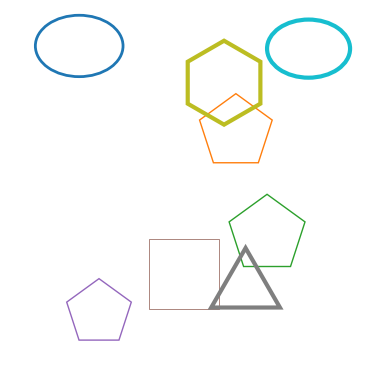[{"shape": "oval", "thickness": 2, "radius": 0.57, "center": [0.206, 0.881]}, {"shape": "pentagon", "thickness": 1, "radius": 0.5, "center": [0.613, 0.658]}, {"shape": "pentagon", "thickness": 1, "radius": 0.52, "center": [0.694, 0.392]}, {"shape": "pentagon", "thickness": 1, "radius": 0.44, "center": [0.257, 0.188]}, {"shape": "square", "thickness": 0.5, "radius": 0.46, "center": [0.478, 0.288]}, {"shape": "triangle", "thickness": 3, "radius": 0.52, "center": [0.638, 0.253]}, {"shape": "hexagon", "thickness": 3, "radius": 0.54, "center": [0.582, 0.785]}, {"shape": "oval", "thickness": 3, "radius": 0.54, "center": [0.801, 0.874]}]